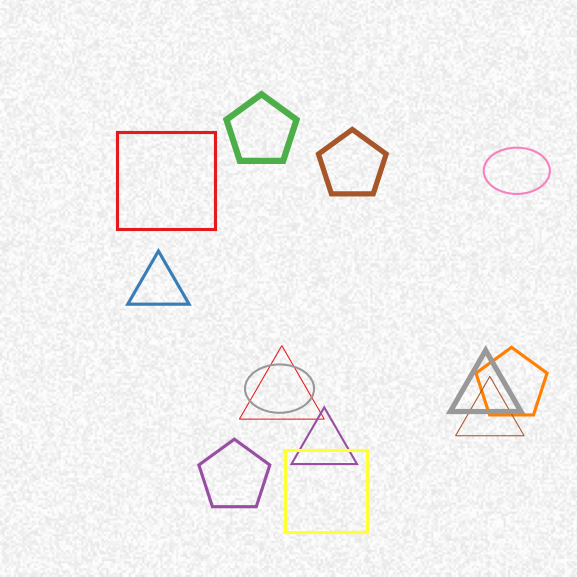[{"shape": "square", "thickness": 1.5, "radius": 0.42, "center": [0.287, 0.687]}, {"shape": "triangle", "thickness": 0.5, "radius": 0.42, "center": [0.488, 0.316]}, {"shape": "triangle", "thickness": 1.5, "radius": 0.31, "center": [0.274, 0.503]}, {"shape": "pentagon", "thickness": 3, "radius": 0.32, "center": [0.453, 0.772]}, {"shape": "pentagon", "thickness": 1.5, "radius": 0.32, "center": [0.406, 0.174]}, {"shape": "triangle", "thickness": 1, "radius": 0.33, "center": [0.561, 0.228]}, {"shape": "pentagon", "thickness": 1.5, "radius": 0.32, "center": [0.886, 0.333]}, {"shape": "square", "thickness": 1.5, "radius": 0.36, "center": [0.564, 0.149]}, {"shape": "triangle", "thickness": 0.5, "radius": 0.34, "center": [0.848, 0.279]}, {"shape": "pentagon", "thickness": 2.5, "radius": 0.31, "center": [0.61, 0.713]}, {"shape": "oval", "thickness": 1, "radius": 0.29, "center": [0.895, 0.703]}, {"shape": "oval", "thickness": 1, "radius": 0.3, "center": [0.484, 0.326]}, {"shape": "triangle", "thickness": 2.5, "radius": 0.35, "center": [0.841, 0.322]}]